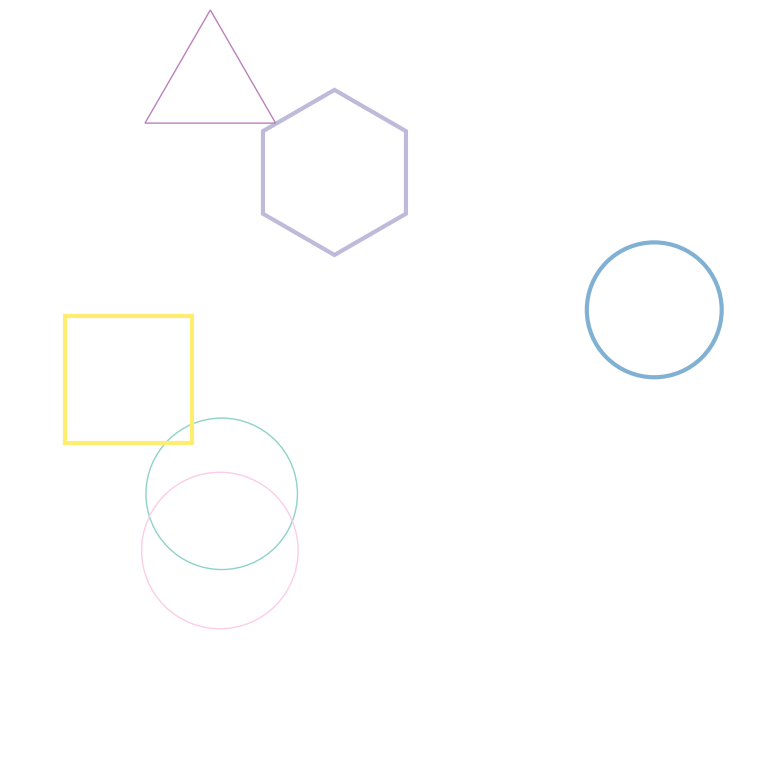[{"shape": "circle", "thickness": 0.5, "radius": 0.49, "center": [0.288, 0.359]}, {"shape": "hexagon", "thickness": 1.5, "radius": 0.54, "center": [0.434, 0.776]}, {"shape": "circle", "thickness": 1.5, "radius": 0.44, "center": [0.85, 0.598]}, {"shape": "circle", "thickness": 0.5, "radius": 0.51, "center": [0.286, 0.285]}, {"shape": "triangle", "thickness": 0.5, "radius": 0.49, "center": [0.273, 0.889]}, {"shape": "square", "thickness": 1.5, "radius": 0.41, "center": [0.167, 0.507]}]